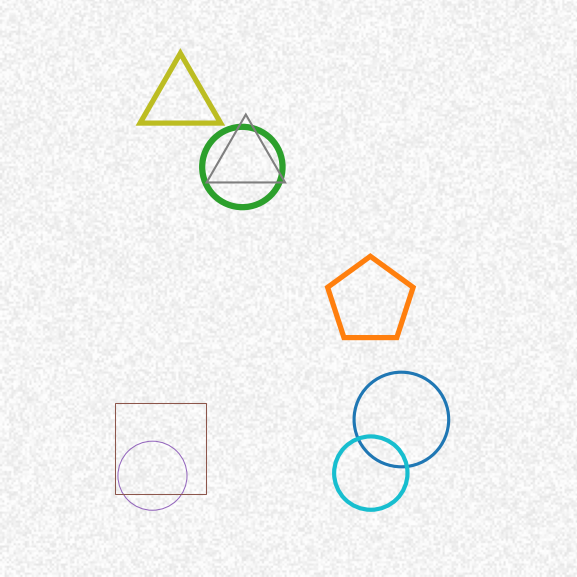[{"shape": "circle", "thickness": 1.5, "radius": 0.41, "center": [0.695, 0.273]}, {"shape": "pentagon", "thickness": 2.5, "radius": 0.39, "center": [0.641, 0.478]}, {"shape": "circle", "thickness": 3, "radius": 0.35, "center": [0.42, 0.71]}, {"shape": "circle", "thickness": 0.5, "radius": 0.3, "center": [0.264, 0.175]}, {"shape": "square", "thickness": 0.5, "radius": 0.39, "center": [0.277, 0.223]}, {"shape": "triangle", "thickness": 1, "radius": 0.39, "center": [0.426, 0.722]}, {"shape": "triangle", "thickness": 2.5, "radius": 0.4, "center": [0.312, 0.826]}, {"shape": "circle", "thickness": 2, "radius": 0.32, "center": [0.642, 0.18]}]